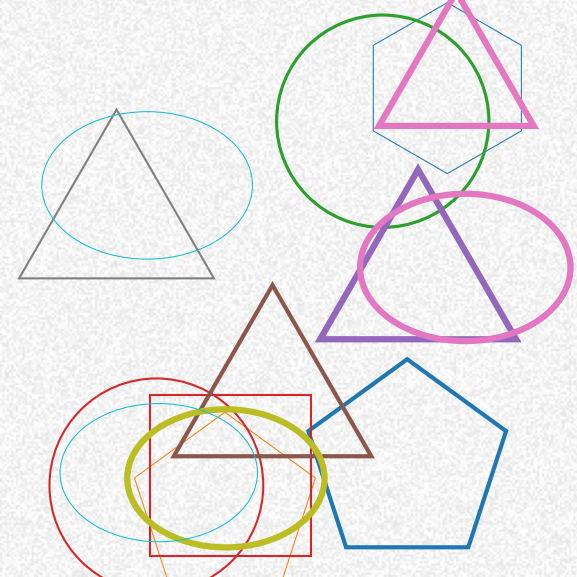[{"shape": "hexagon", "thickness": 0.5, "radius": 0.74, "center": [0.775, 0.847]}, {"shape": "pentagon", "thickness": 2, "radius": 0.9, "center": [0.705, 0.197]}, {"shape": "pentagon", "thickness": 0.5, "radius": 0.82, "center": [0.389, 0.121]}, {"shape": "circle", "thickness": 1.5, "radius": 0.92, "center": [0.663, 0.789]}, {"shape": "square", "thickness": 1, "radius": 0.7, "center": [0.399, 0.176]}, {"shape": "circle", "thickness": 1, "radius": 0.93, "center": [0.271, 0.159]}, {"shape": "triangle", "thickness": 3, "radius": 0.98, "center": [0.724, 0.51]}, {"shape": "triangle", "thickness": 2, "radius": 0.99, "center": [0.472, 0.308]}, {"shape": "oval", "thickness": 3, "radius": 0.91, "center": [0.806, 0.536]}, {"shape": "triangle", "thickness": 3, "radius": 0.77, "center": [0.79, 0.858]}, {"shape": "triangle", "thickness": 1, "radius": 0.97, "center": [0.202, 0.615]}, {"shape": "oval", "thickness": 3, "radius": 0.85, "center": [0.391, 0.171]}, {"shape": "oval", "thickness": 0.5, "radius": 0.85, "center": [0.275, 0.181]}, {"shape": "oval", "thickness": 0.5, "radius": 0.91, "center": [0.255, 0.678]}]